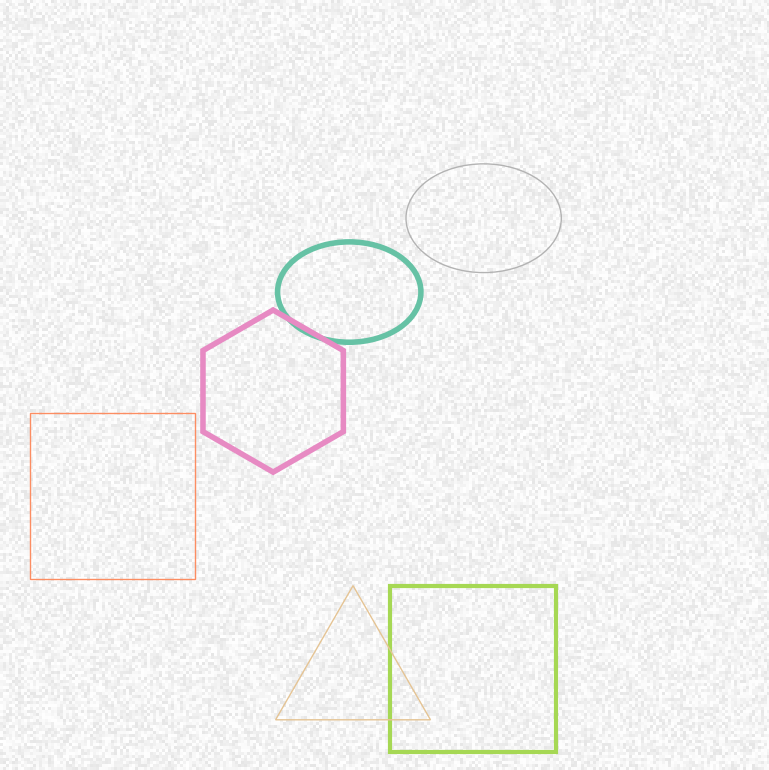[{"shape": "oval", "thickness": 2, "radius": 0.47, "center": [0.454, 0.621]}, {"shape": "square", "thickness": 0.5, "radius": 0.54, "center": [0.146, 0.356]}, {"shape": "hexagon", "thickness": 2, "radius": 0.53, "center": [0.355, 0.492]}, {"shape": "square", "thickness": 1.5, "radius": 0.54, "center": [0.615, 0.131]}, {"shape": "triangle", "thickness": 0.5, "radius": 0.58, "center": [0.458, 0.123]}, {"shape": "oval", "thickness": 0.5, "radius": 0.5, "center": [0.628, 0.717]}]